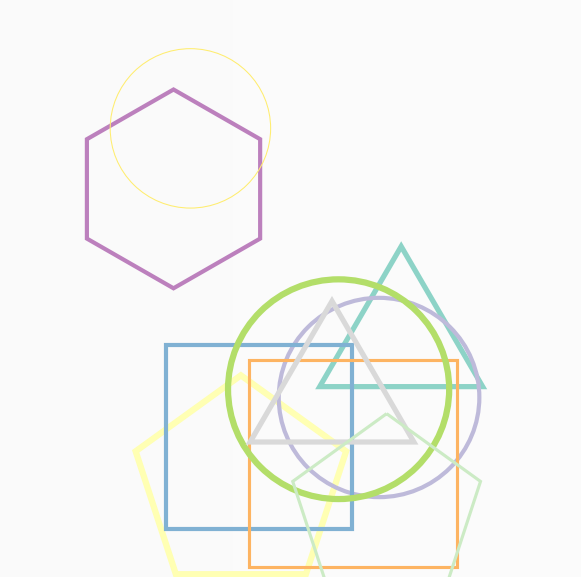[{"shape": "triangle", "thickness": 2.5, "radius": 0.81, "center": [0.69, 0.411]}, {"shape": "pentagon", "thickness": 3, "radius": 0.95, "center": [0.414, 0.159]}, {"shape": "circle", "thickness": 2, "radius": 0.86, "center": [0.652, 0.311]}, {"shape": "square", "thickness": 2, "radius": 0.8, "center": [0.446, 0.242]}, {"shape": "square", "thickness": 1.5, "radius": 0.89, "center": [0.607, 0.196]}, {"shape": "circle", "thickness": 3, "radius": 0.95, "center": [0.583, 0.325]}, {"shape": "triangle", "thickness": 2.5, "radius": 0.81, "center": [0.571, 0.315]}, {"shape": "hexagon", "thickness": 2, "radius": 0.86, "center": [0.299, 0.672]}, {"shape": "pentagon", "thickness": 1.5, "radius": 0.85, "center": [0.665, 0.113]}, {"shape": "circle", "thickness": 0.5, "radius": 0.69, "center": [0.328, 0.777]}]